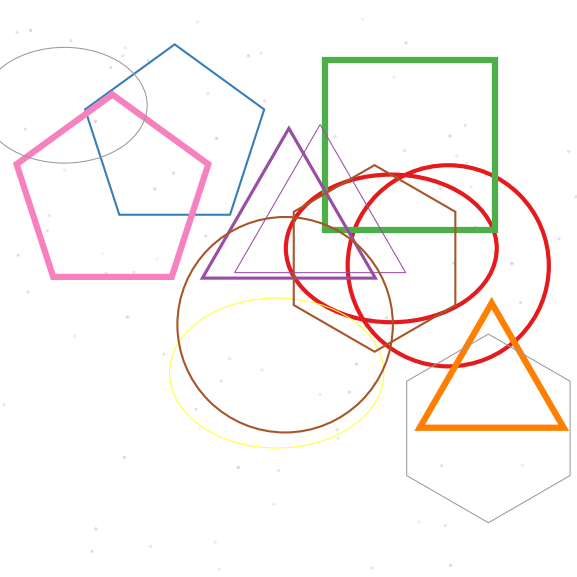[{"shape": "circle", "thickness": 2, "radius": 0.87, "center": [0.776, 0.539]}, {"shape": "oval", "thickness": 2, "radius": 0.91, "center": [0.678, 0.569]}, {"shape": "pentagon", "thickness": 1, "radius": 0.82, "center": [0.302, 0.759]}, {"shape": "square", "thickness": 3, "radius": 0.73, "center": [0.71, 0.748]}, {"shape": "triangle", "thickness": 0.5, "radius": 0.86, "center": [0.554, 0.613]}, {"shape": "triangle", "thickness": 1.5, "radius": 0.86, "center": [0.5, 0.604]}, {"shape": "triangle", "thickness": 3, "radius": 0.72, "center": [0.851, 0.33]}, {"shape": "oval", "thickness": 0.5, "radius": 0.93, "center": [0.479, 0.353]}, {"shape": "circle", "thickness": 1, "radius": 0.93, "center": [0.494, 0.437]}, {"shape": "hexagon", "thickness": 1, "radius": 0.81, "center": [0.649, 0.552]}, {"shape": "pentagon", "thickness": 3, "radius": 0.87, "center": [0.195, 0.661]}, {"shape": "oval", "thickness": 0.5, "radius": 0.72, "center": [0.112, 0.817]}, {"shape": "hexagon", "thickness": 0.5, "radius": 0.82, "center": [0.846, 0.257]}]